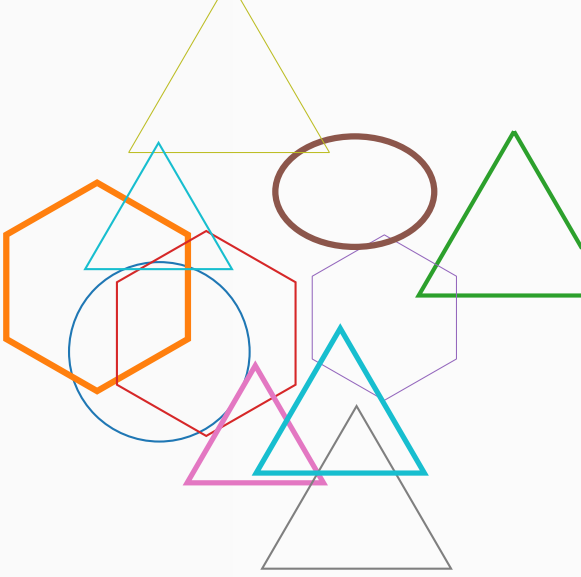[{"shape": "circle", "thickness": 1, "radius": 0.78, "center": [0.274, 0.39]}, {"shape": "hexagon", "thickness": 3, "radius": 0.9, "center": [0.167, 0.502]}, {"shape": "triangle", "thickness": 2, "radius": 0.95, "center": [0.884, 0.582]}, {"shape": "hexagon", "thickness": 1, "radius": 0.89, "center": [0.355, 0.422]}, {"shape": "hexagon", "thickness": 0.5, "radius": 0.72, "center": [0.661, 0.449]}, {"shape": "oval", "thickness": 3, "radius": 0.68, "center": [0.61, 0.667]}, {"shape": "triangle", "thickness": 2.5, "radius": 0.68, "center": [0.439, 0.231]}, {"shape": "triangle", "thickness": 1, "radius": 0.94, "center": [0.613, 0.108]}, {"shape": "triangle", "thickness": 0.5, "radius": 1.0, "center": [0.394, 0.835]}, {"shape": "triangle", "thickness": 1, "radius": 0.73, "center": [0.273, 0.606]}, {"shape": "triangle", "thickness": 2.5, "radius": 0.84, "center": [0.585, 0.264]}]